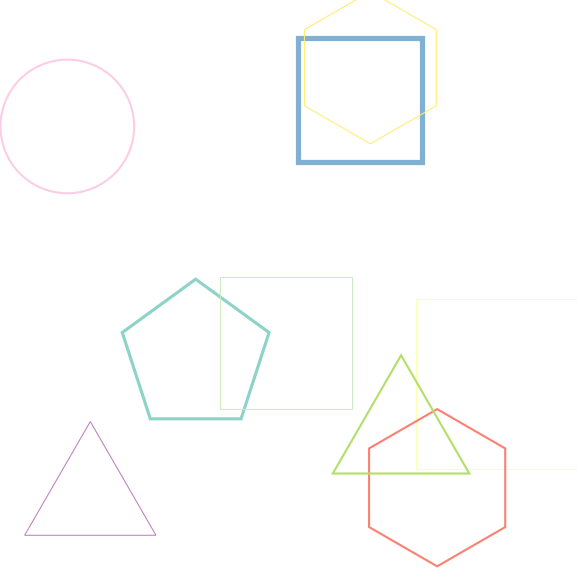[{"shape": "pentagon", "thickness": 1.5, "radius": 0.67, "center": [0.339, 0.382]}, {"shape": "square", "thickness": 0.5, "radius": 0.74, "center": [0.868, 0.334]}, {"shape": "hexagon", "thickness": 1, "radius": 0.68, "center": [0.757, 0.155]}, {"shape": "square", "thickness": 2.5, "radius": 0.54, "center": [0.623, 0.826]}, {"shape": "triangle", "thickness": 1, "radius": 0.68, "center": [0.694, 0.247]}, {"shape": "circle", "thickness": 1, "radius": 0.58, "center": [0.117, 0.78]}, {"shape": "triangle", "thickness": 0.5, "radius": 0.66, "center": [0.156, 0.138]}, {"shape": "square", "thickness": 0.5, "radius": 0.57, "center": [0.495, 0.405]}, {"shape": "hexagon", "thickness": 0.5, "radius": 0.66, "center": [0.641, 0.882]}]